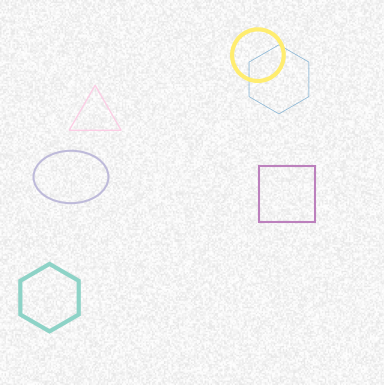[{"shape": "hexagon", "thickness": 3, "radius": 0.44, "center": [0.129, 0.227]}, {"shape": "oval", "thickness": 1.5, "radius": 0.49, "center": [0.184, 0.54]}, {"shape": "hexagon", "thickness": 0.5, "radius": 0.45, "center": [0.725, 0.794]}, {"shape": "triangle", "thickness": 1, "radius": 0.39, "center": [0.247, 0.701]}, {"shape": "square", "thickness": 1.5, "radius": 0.37, "center": [0.745, 0.496]}, {"shape": "circle", "thickness": 3, "radius": 0.34, "center": [0.67, 0.857]}]